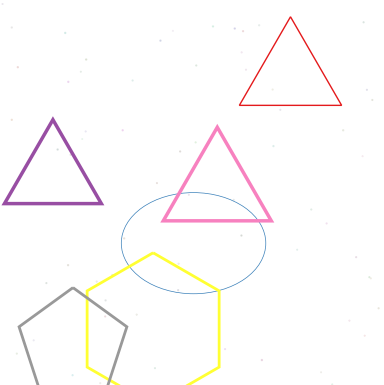[{"shape": "triangle", "thickness": 1, "radius": 0.77, "center": [0.755, 0.803]}, {"shape": "oval", "thickness": 0.5, "radius": 0.94, "center": [0.503, 0.368]}, {"shape": "triangle", "thickness": 2.5, "radius": 0.73, "center": [0.137, 0.544]}, {"shape": "hexagon", "thickness": 2, "radius": 0.99, "center": [0.398, 0.145]}, {"shape": "triangle", "thickness": 2.5, "radius": 0.81, "center": [0.564, 0.507]}, {"shape": "pentagon", "thickness": 2, "radius": 0.74, "center": [0.19, 0.106]}]